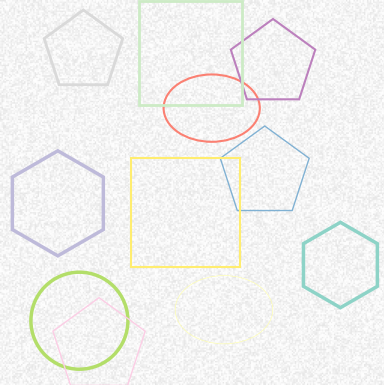[{"shape": "hexagon", "thickness": 2.5, "radius": 0.55, "center": [0.884, 0.312]}, {"shape": "oval", "thickness": 0.5, "radius": 0.63, "center": [0.582, 0.196]}, {"shape": "hexagon", "thickness": 2.5, "radius": 0.68, "center": [0.15, 0.472]}, {"shape": "oval", "thickness": 1.5, "radius": 0.62, "center": [0.55, 0.719]}, {"shape": "pentagon", "thickness": 1, "radius": 0.61, "center": [0.688, 0.551]}, {"shape": "circle", "thickness": 2.5, "radius": 0.63, "center": [0.206, 0.167]}, {"shape": "pentagon", "thickness": 1, "radius": 0.63, "center": [0.257, 0.101]}, {"shape": "pentagon", "thickness": 2, "radius": 0.54, "center": [0.217, 0.867]}, {"shape": "pentagon", "thickness": 1.5, "radius": 0.58, "center": [0.709, 0.835]}, {"shape": "square", "thickness": 2, "radius": 0.67, "center": [0.495, 0.863]}, {"shape": "square", "thickness": 1.5, "radius": 0.71, "center": [0.481, 0.448]}]